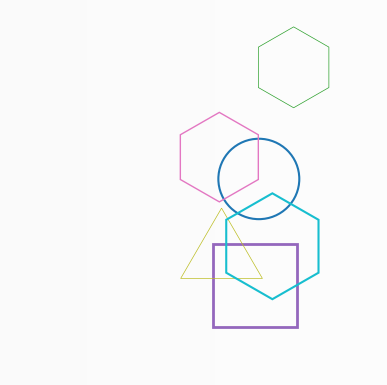[{"shape": "circle", "thickness": 1.5, "radius": 0.52, "center": [0.668, 0.535]}, {"shape": "hexagon", "thickness": 0.5, "radius": 0.53, "center": [0.758, 0.825]}, {"shape": "square", "thickness": 2, "radius": 0.54, "center": [0.658, 0.258]}, {"shape": "hexagon", "thickness": 1, "radius": 0.58, "center": [0.566, 0.592]}, {"shape": "triangle", "thickness": 0.5, "radius": 0.61, "center": [0.572, 0.338]}, {"shape": "hexagon", "thickness": 1.5, "radius": 0.69, "center": [0.703, 0.36]}]